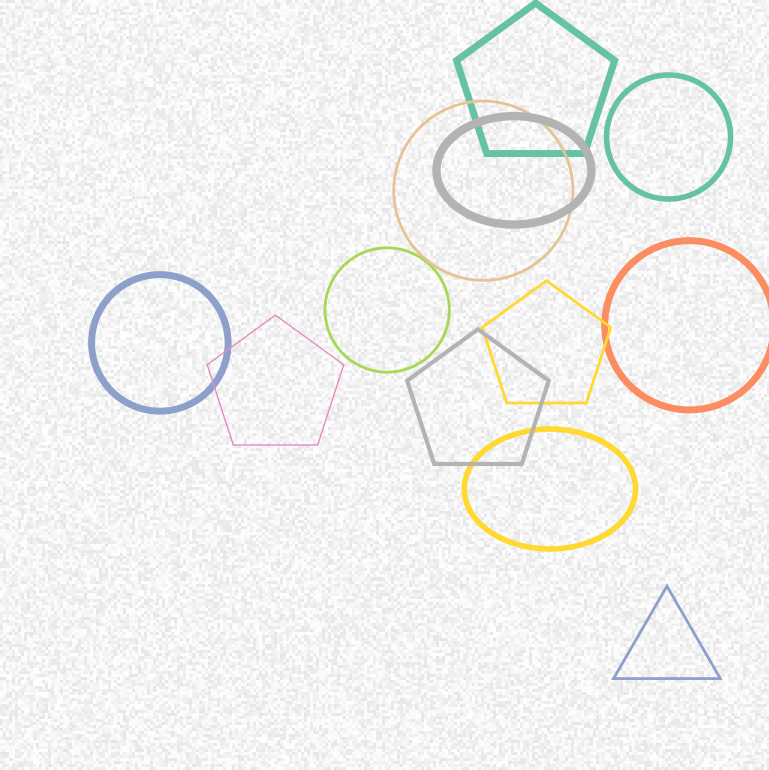[{"shape": "pentagon", "thickness": 2.5, "radius": 0.54, "center": [0.696, 0.888]}, {"shape": "circle", "thickness": 2, "radius": 0.4, "center": [0.868, 0.822]}, {"shape": "circle", "thickness": 2.5, "radius": 0.55, "center": [0.895, 0.578]}, {"shape": "circle", "thickness": 2.5, "radius": 0.44, "center": [0.208, 0.555]}, {"shape": "triangle", "thickness": 1, "radius": 0.4, "center": [0.866, 0.159]}, {"shape": "pentagon", "thickness": 0.5, "radius": 0.47, "center": [0.358, 0.498]}, {"shape": "circle", "thickness": 1, "radius": 0.4, "center": [0.503, 0.597]}, {"shape": "oval", "thickness": 2, "radius": 0.56, "center": [0.714, 0.365]}, {"shape": "pentagon", "thickness": 1, "radius": 0.44, "center": [0.71, 0.548]}, {"shape": "circle", "thickness": 1, "radius": 0.58, "center": [0.628, 0.752]}, {"shape": "oval", "thickness": 3, "radius": 0.5, "center": [0.667, 0.779]}, {"shape": "pentagon", "thickness": 1.5, "radius": 0.48, "center": [0.621, 0.476]}]